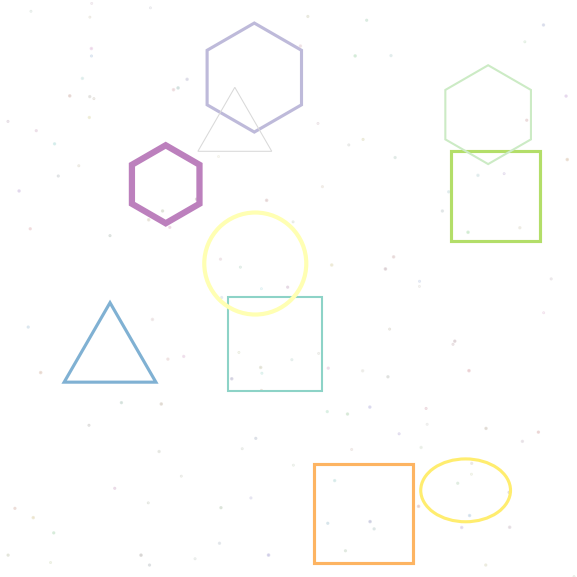[{"shape": "square", "thickness": 1, "radius": 0.4, "center": [0.476, 0.403]}, {"shape": "circle", "thickness": 2, "radius": 0.44, "center": [0.442, 0.543]}, {"shape": "hexagon", "thickness": 1.5, "radius": 0.47, "center": [0.44, 0.865]}, {"shape": "triangle", "thickness": 1.5, "radius": 0.46, "center": [0.191, 0.383]}, {"shape": "square", "thickness": 1.5, "radius": 0.43, "center": [0.63, 0.11]}, {"shape": "square", "thickness": 1.5, "radius": 0.39, "center": [0.857, 0.66]}, {"shape": "triangle", "thickness": 0.5, "radius": 0.37, "center": [0.407, 0.774]}, {"shape": "hexagon", "thickness": 3, "radius": 0.34, "center": [0.287, 0.68]}, {"shape": "hexagon", "thickness": 1, "radius": 0.43, "center": [0.845, 0.801]}, {"shape": "oval", "thickness": 1.5, "radius": 0.39, "center": [0.806, 0.15]}]